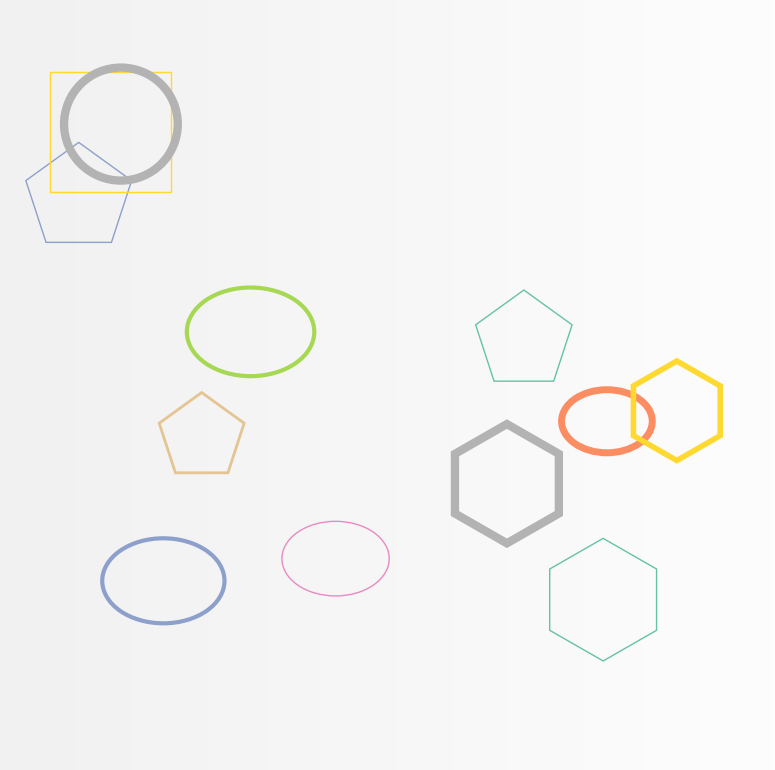[{"shape": "hexagon", "thickness": 0.5, "radius": 0.4, "center": [0.778, 0.221]}, {"shape": "pentagon", "thickness": 0.5, "radius": 0.33, "center": [0.676, 0.558]}, {"shape": "oval", "thickness": 2.5, "radius": 0.29, "center": [0.783, 0.453]}, {"shape": "pentagon", "thickness": 0.5, "radius": 0.36, "center": [0.102, 0.743]}, {"shape": "oval", "thickness": 1.5, "radius": 0.39, "center": [0.211, 0.246]}, {"shape": "oval", "thickness": 0.5, "radius": 0.35, "center": [0.433, 0.275]}, {"shape": "oval", "thickness": 1.5, "radius": 0.41, "center": [0.323, 0.569]}, {"shape": "square", "thickness": 0.5, "radius": 0.39, "center": [0.143, 0.829]}, {"shape": "hexagon", "thickness": 2, "radius": 0.32, "center": [0.873, 0.467]}, {"shape": "pentagon", "thickness": 1, "radius": 0.29, "center": [0.26, 0.433]}, {"shape": "hexagon", "thickness": 3, "radius": 0.39, "center": [0.654, 0.372]}, {"shape": "circle", "thickness": 3, "radius": 0.37, "center": [0.156, 0.839]}]